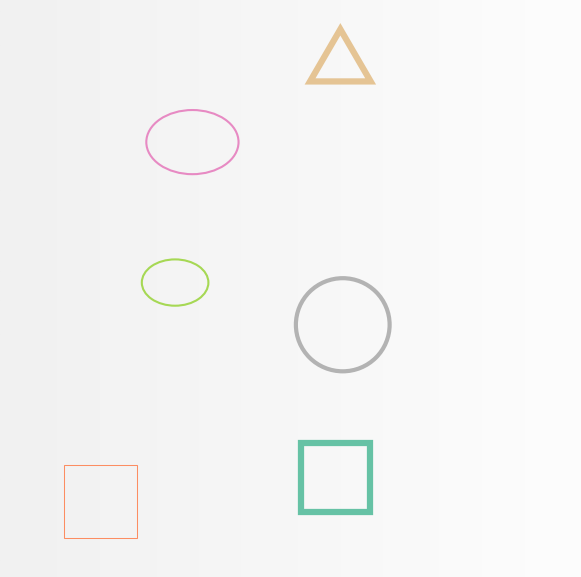[{"shape": "square", "thickness": 3, "radius": 0.3, "center": [0.577, 0.172]}, {"shape": "square", "thickness": 0.5, "radius": 0.31, "center": [0.173, 0.131]}, {"shape": "oval", "thickness": 1, "radius": 0.4, "center": [0.331, 0.753]}, {"shape": "oval", "thickness": 1, "radius": 0.29, "center": [0.301, 0.51]}, {"shape": "triangle", "thickness": 3, "radius": 0.3, "center": [0.586, 0.888]}, {"shape": "circle", "thickness": 2, "radius": 0.4, "center": [0.59, 0.437]}]